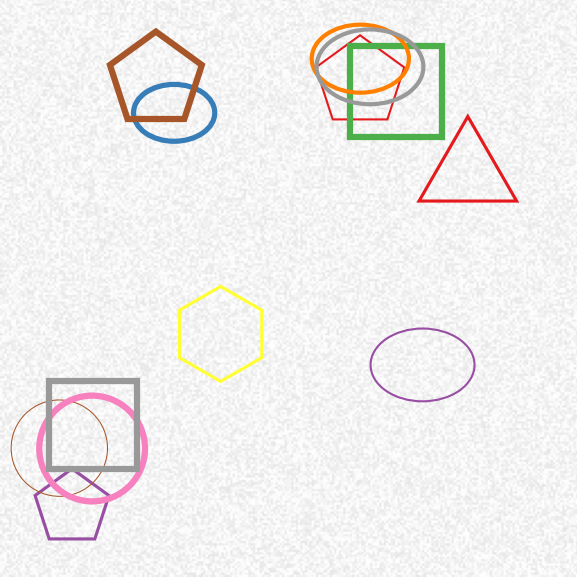[{"shape": "triangle", "thickness": 1.5, "radius": 0.49, "center": [0.81, 0.7]}, {"shape": "pentagon", "thickness": 1, "radius": 0.4, "center": [0.623, 0.858]}, {"shape": "oval", "thickness": 2.5, "radius": 0.35, "center": [0.302, 0.804]}, {"shape": "square", "thickness": 3, "radius": 0.4, "center": [0.686, 0.841]}, {"shape": "pentagon", "thickness": 1.5, "radius": 0.34, "center": [0.125, 0.12]}, {"shape": "oval", "thickness": 1, "radius": 0.45, "center": [0.732, 0.367]}, {"shape": "oval", "thickness": 2, "radius": 0.42, "center": [0.624, 0.898]}, {"shape": "hexagon", "thickness": 1.5, "radius": 0.41, "center": [0.382, 0.421]}, {"shape": "pentagon", "thickness": 3, "radius": 0.42, "center": [0.27, 0.861]}, {"shape": "circle", "thickness": 0.5, "radius": 0.42, "center": [0.103, 0.223]}, {"shape": "circle", "thickness": 3, "radius": 0.46, "center": [0.16, 0.223]}, {"shape": "oval", "thickness": 2, "radius": 0.46, "center": [0.641, 0.883]}, {"shape": "square", "thickness": 3, "radius": 0.38, "center": [0.161, 0.263]}]